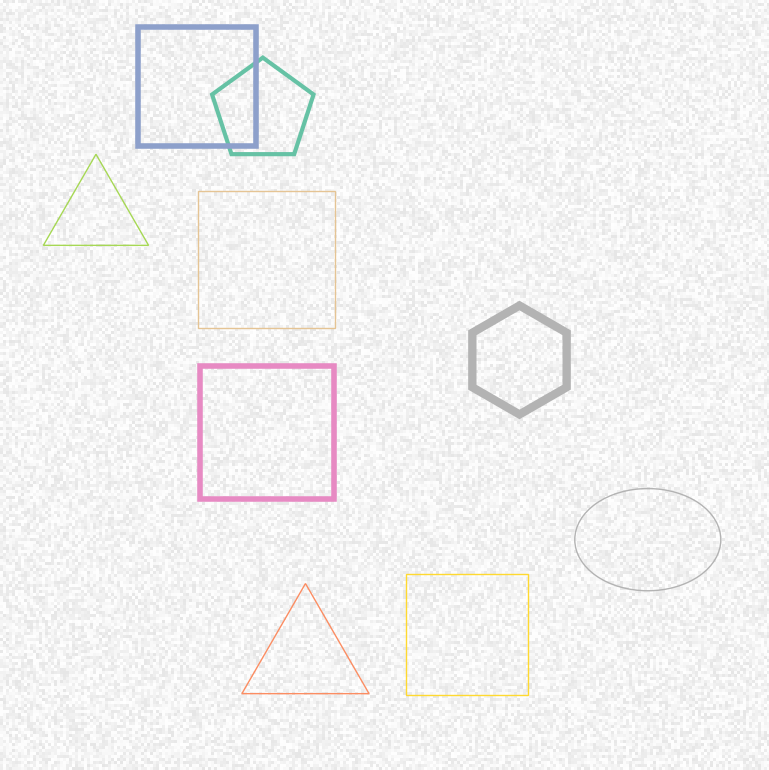[{"shape": "pentagon", "thickness": 1.5, "radius": 0.35, "center": [0.341, 0.856]}, {"shape": "triangle", "thickness": 0.5, "radius": 0.48, "center": [0.397, 0.147]}, {"shape": "square", "thickness": 2, "radius": 0.39, "center": [0.256, 0.888]}, {"shape": "square", "thickness": 2, "radius": 0.43, "center": [0.347, 0.438]}, {"shape": "triangle", "thickness": 0.5, "radius": 0.39, "center": [0.125, 0.721]}, {"shape": "square", "thickness": 0.5, "radius": 0.4, "center": [0.606, 0.176]}, {"shape": "square", "thickness": 0.5, "radius": 0.44, "center": [0.346, 0.663]}, {"shape": "hexagon", "thickness": 3, "radius": 0.35, "center": [0.675, 0.532]}, {"shape": "oval", "thickness": 0.5, "radius": 0.47, "center": [0.841, 0.299]}]